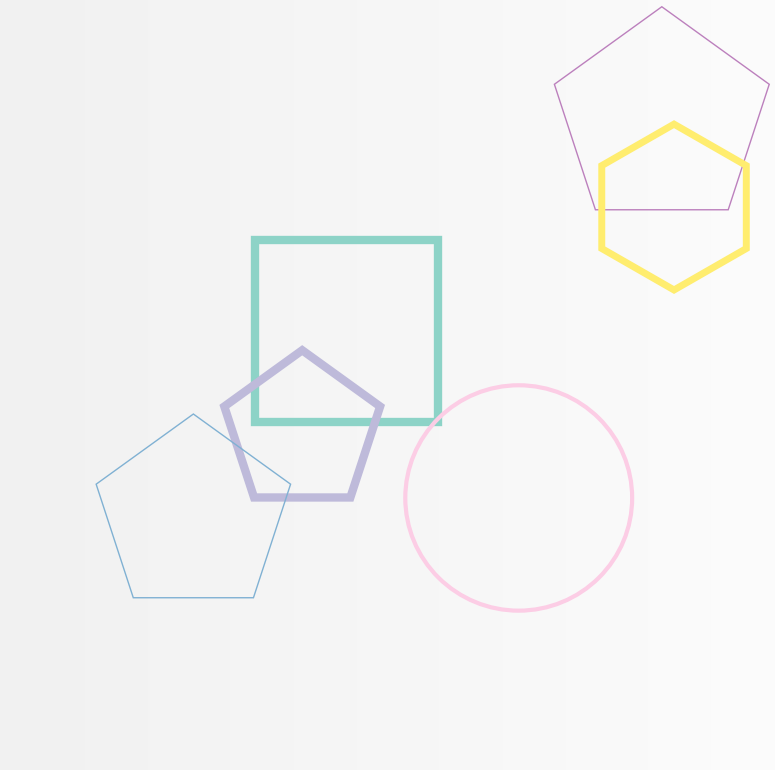[{"shape": "square", "thickness": 3, "radius": 0.59, "center": [0.447, 0.571]}, {"shape": "pentagon", "thickness": 3, "radius": 0.53, "center": [0.39, 0.439]}, {"shape": "pentagon", "thickness": 0.5, "radius": 0.66, "center": [0.25, 0.33]}, {"shape": "circle", "thickness": 1.5, "radius": 0.73, "center": [0.669, 0.353]}, {"shape": "pentagon", "thickness": 0.5, "radius": 0.73, "center": [0.854, 0.845]}, {"shape": "hexagon", "thickness": 2.5, "radius": 0.54, "center": [0.87, 0.731]}]